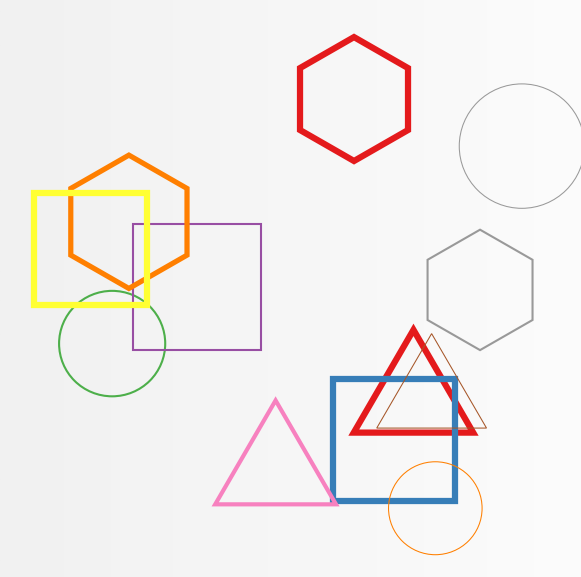[{"shape": "triangle", "thickness": 3, "radius": 0.59, "center": [0.711, 0.309]}, {"shape": "hexagon", "thickness": 3, "radius": 0.54, "center": [0.609, 0.828]}, {"shape": "square", "thickness": 3, "radius": 0.53, "center": [0.678, 0.237]}, {"shape": "circle", "thickness": 1, "radius": 0.46, "center": [0.193, 0.404]}, {"shape": "square", "thickness": 1, "radius": 0.55, "center": [0.339, 0.502]}, {"shape": "hexagon", "thickness": 2.5, "radius": 0.58, "center": [0.222, 0.615]}, {"shape": "circle", "thickness": 0.5, "radius": 0.4, "center": [0.749, 0.119]}, {"shape": "square", "thickness": 3, "radius": 0.48, "center": [0.156, 0.568]}, {"shape": "triangle", "thickness": 0.5, "radius": 0.55, "center": [0.743, 0.312]}, {"shape": "triangle", "thickness": 2, "radius": 0.6, "center": [0.474, 0.186]}, {"shape": "circle", "thickness": 0.5, "radius": 0.54, "center": [0.898, 0.746]}, {"shape": "hexagon", "thickness": 1, "radius": 0.52, "center": [0.826, 0.497]}]